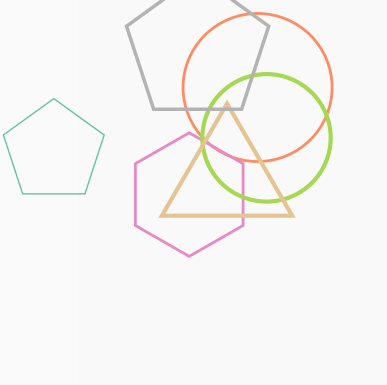[{"shape": "pentagon", "thickness": 1, "radius": 0.68, "center": [0.139, 0.607]}, {"shape": "circle", "thickness": 2, "radius": 0.96, "center": [0.665, 0.773]}, {"shape": "hexagon", "thickness": 2, "radius": 0.8, "center": [0.488, 0.495]}, {"shape": "circle", "thickness": 3, "radius": 0.83, "center": [0.688, 0.642]}, {"shape": "triangle", "thickness": 3, "radius": 0.97, "center": [0.586, 0.537]}, {"shape": "pentagon", "thickness": 2.5, "radius": 0.96, "center": [0.51, 0.872]}]